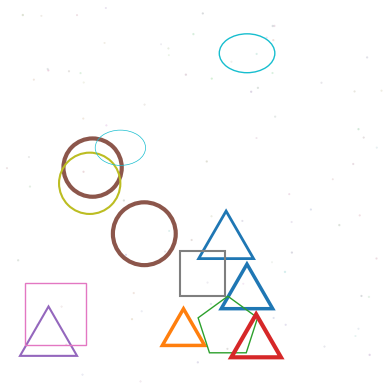[{"shape": "triangle", "thickness": 2.5, "radius": 0.39, "center": [0.641, 0.237]}, {"shape": "triangle", "thickness": 2, "radius": 0.41, "center": [0.587, 0.369]}, {"shape": "triangle", "thickness": 2.5, "radius": 0.32, "center": [0.477, 0.135]}, {"shape": "pentagon", "thickness": 1, "radius": 0.41, "center": [0.592, 0.149]}, {"shape": "triangle", "thickness": 3, "radius": 0.37, "center": [0.665, 0.109]}, {"shape": "triangle", "thickness": 1.5, "radius": 0.43, "center": [0.126, 0.118]}, {"shape": "circle", "thickness": 3, "radius": 0.38, "center": [0.241, 0.565]}, {"shape": "circle", "thickness": 3, "radius": 0.41, "center": [0.375, 0.393]}, {"shape": "square", "thickness": 1, "radius": 0.4, "center": [0.144, 0.183]}, {"shape": "square", "thickness": 1.5, "radius": 0.29, "center": [0.526, 0.29]}, {"shape": "circle", "thickness": 1.5, "radius": 0.4, "center": [0.233, 0.524]}, {"shape": "oval", "thickness": 0.5, "radius": 0.33, "center": [0.313, 0.616]}, {"shape": "oval", "thickness": 1, "radius": 0.36, "center": [0.642, 0.862]}]